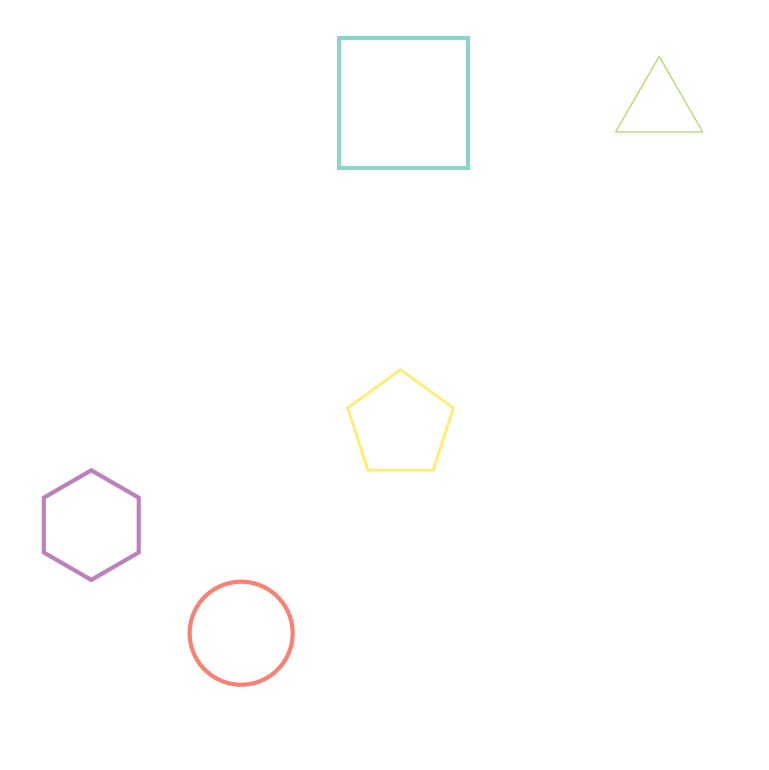[{"shape": "square", "thickness": 1.5, "radius": 0.42, "center": [0.524, 0.866]}, {"shape": "circle", "thickness": 1.5, "radius": 0.33, "center": [0.313, 0.178]}, {"shape": "triangle", "thickness": 0.5, "radius": 0.33, "center": [0.856, 0.861]}, {"shape": "hexagon", "thickness": 1.5, "radius": 0.36, "center": [0.119, 0.318]}, {"shape": "pentagon", "thickness": 1, "radius": 0.36, "center": [0.52, 0.448]}]